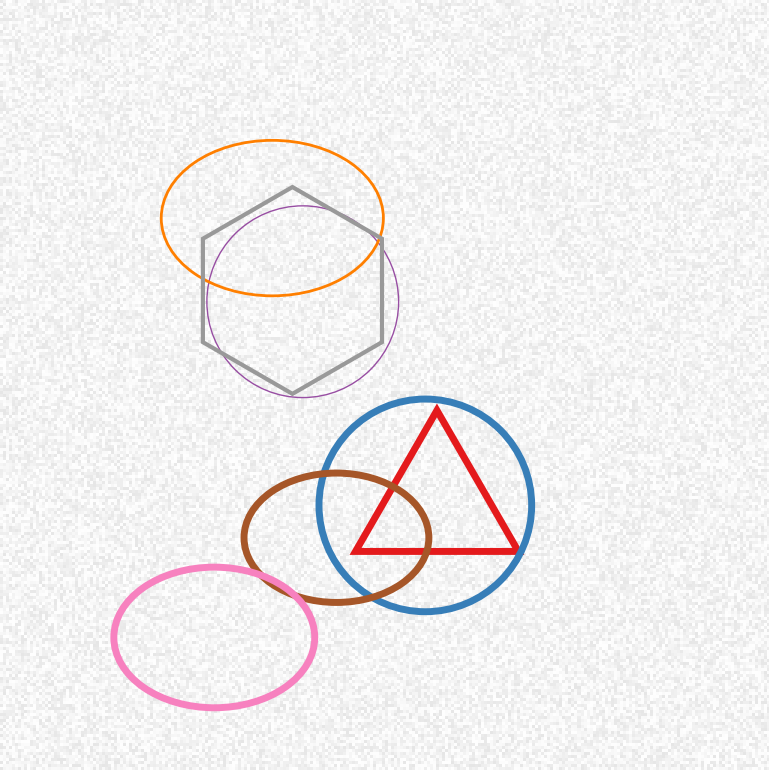[{"shape": "triangle", "thickness": 2.5, "radius": 0.61, "center": [0.567, 0.345]}, {"shape": "circle", "thickness": 2.5, "radius": 0.69, "center": [0.552, 0.344]}, {"shape": "circle", "thickness": 0.5, "radius": 0.62, "center": [0.393, 0.608]}, {"shape": "oval", "thickness": 1, "radius": 0.72, "center": [0.354, 0.717]}, {"shape": "oval", "thickness": 2.5, "radius": 0.6, "center": [0.437, 0.302]}, {"shape": "oval", "thickness": 2.5, "radius": 0.65, "center": [0.278, 0.172]}, {"shape": "hexagon", "thickness": 1.5, "radius": 0.67, "center": [0.38, 0.623]}]